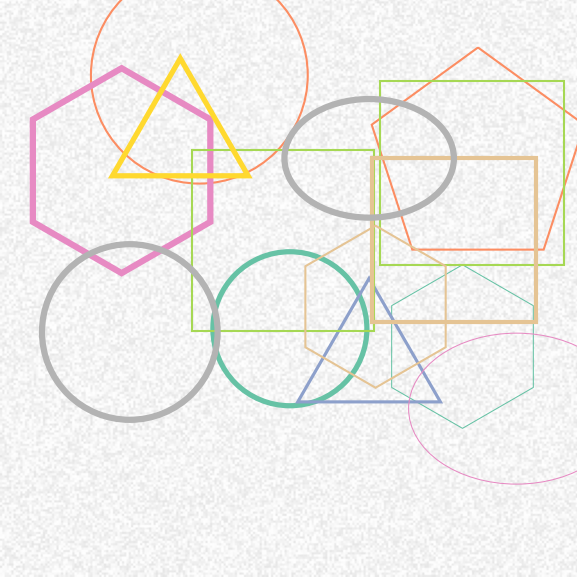[{"shape": "circle", "thickness": 2.5, "radius": 0.67, "center": [0.502, 0.43]}, {"shape": "hexagon", "thickness": 0.5, "radius": 0.71, "center": [0.801, 0.399]}, {"shape": "circle", "thickness": 1, "radius": 0.94, "center": [0.345, 0.869]}, {"shape": "pentagon", "thickness": 1, "radius": 0.97, "center": [0.828, 0.723]}, {"shape": "triangle", "thickness": 1.5, "radius": 0.71, "center": [0.639, 0.375]}, {"shape": "hexagon", "thickness": 3, "radius": 0.89, "center": [0.211, 0.704]}, {"shape": "oval", "thickness": 0.5, "radius": 0.93, "center": [0.894, 0.292]}, {"shape": "square", "thickness": 1, "radius": 0.79, "center": [0.49, 0.583]}, {"shape": "square", "thickness": 1, "radius": 0.8, "center": [0.817, 0.699]}, {"shape": "triangle", "thickness": 2.5, "radius": 0.68, "center": [0.312, 0.763]}, {"shape": "hexagon", "thickness": 1, "radius": 0.7, "center": [0.65, 0.468]}, {"shape": "square", "thickness": 2, "radius": 0.71, "center": [0.787, 0.584]}, {"shape": "circle", "thickness": 3, "radius": 0.76, "center": [0.225, 0.424]}, {"shape": "oval", "thickness": 3, "radius": 0.73, "center": [0.639, 0.725]}]